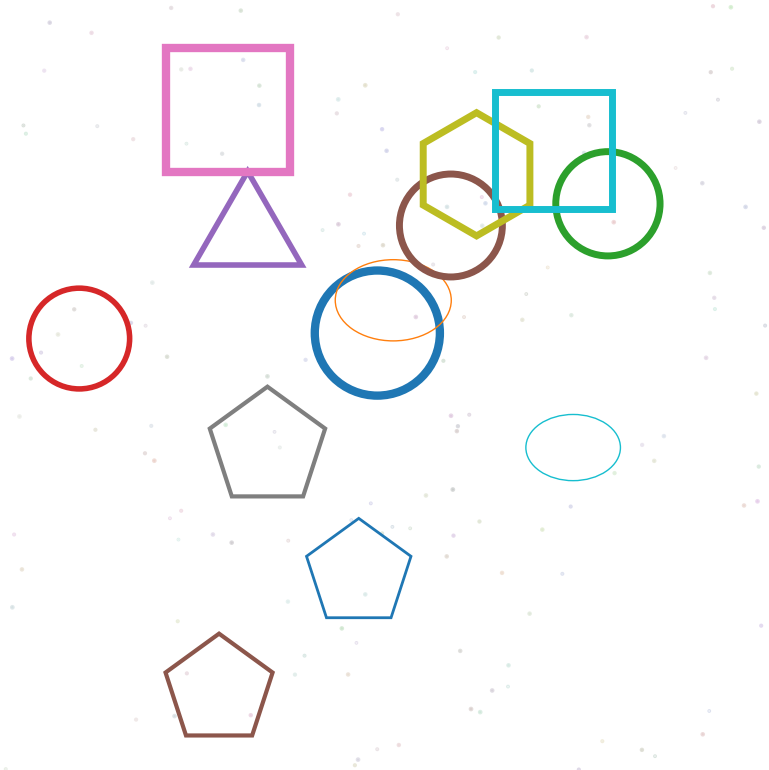[{"shape": "pentagon", "thickness": 1, "radius": 0.36, "center": [0.466, 0.255]}, {"shape": "circle", "thickness": 3, "radius": 0.41, "center": [0.49, 0.567]}, {"shape": "oval", "thickness": 0.5, "radius": 0.38, "center": [0.511, 0.61]}, {"shape": "circle", "thickness": 2.5, "radius": 0.34, "center": [0.79, 0.735]}, {"shape": "circle", "thickness": 2, "radius": 0.33, "center": [0.103, 0.56]}, {"shape": "triangle", "thickness": 2, "radius": 0.41, "center": [0.322, 0.696]}, {"shape": "pentagon", "thickness": 1.5, "radius": 0.37, "center": [0.285, 0.104]}, {"shape": "circle", "thickness": 2.5, "radius": 0.33, "center": [0.586, 0.707]}, {"shape": "square", "thickness": 3, "radius": 0.4, "center": [0.296, 0.857]}, {"shape": "pentagon", "thickness": 1.5, "radius": 0.39, "center": [0.347, 0.419]}, {"shape": "hexagon", "thickness": 2.5, "radius": 0.4, "center": [0.619, 0.774]}, {"shape": "oval", "thickness": 0.5, "radius": 0.31, "center": [0.744, 0.419]}, {"shape": "square", "thickness": 2.5, "radius": 0.38, "center": [0.719, 0.804]}]